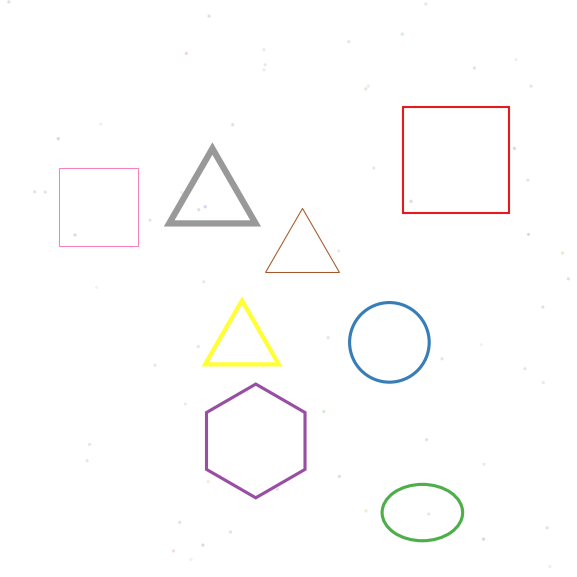[{"shape": "square", "thickness": 1, "radius": 0.46, "center": [0.789, 0.722]}, {"shape": "circle", "thickness": 1.5, "radius": 0.34, "center": [0.674, 0.406]}, {"shape": "oval", "thickness": 1.5, "radius": 0.35, "center": [0.731, 0.112]}, {"shape": "hexagon", "thickness": 1.5, "radius": 0.49, "center": [0.443, 0.236]}, {"shape": "triangle", "thickness": 2, "radius": 0.37, "center": [0.419, 0.405]}, {"shape": "triangle", "thickness": 0.5, "radius": 0.37, "center": [0.524, 0.564]}, {"shape": "square", "thickness": 0.5, "radius": 0.34, "center": [0.171, 0.641]}, {"shape": "triangle", "thickness": 3, "radius": 0.43, "center": [0.368, 0.655]}]